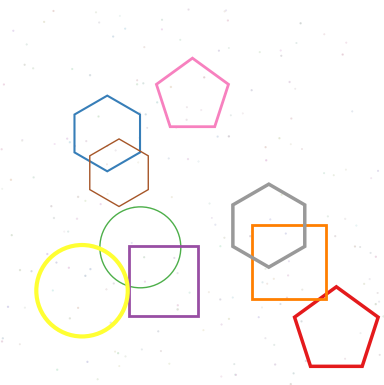[{"shape": "pentagon", "thickness": 2.5, "radius": 0.57, "center": [0.874, 0.141]}, {"shape": "hexagon", "thickness": 1.5, "radius": 0.49, "center": [0.279, 0.653]}, {"shape": "circle", "thickness": 1, "radius": 0.53, "center": [0.365, 0.358]}, {"shape": "square", "thickness": 2, "radius": 0.45, "center": [0.425, 0.27]}, {"shape": "square", "thickness": 2, "radius": 0.48, "center": [0.75, 0.32]}, {"shape": "circle", "thickness": 3, "radius": 0.59, "center": [0.213, 0.245]}, {"shape": "hexagon", "thickness": 1, "radius": 0.44, "center": [0.309, 0.551]}, {"shape": "pentagon", "thickness": 2, "radius": 0.49, "center": [0.5, 0.751]}, {"shape": "hexagon", "thickness": 2.5, "radius": 0.54, "center": [0.698, 0.414]}]